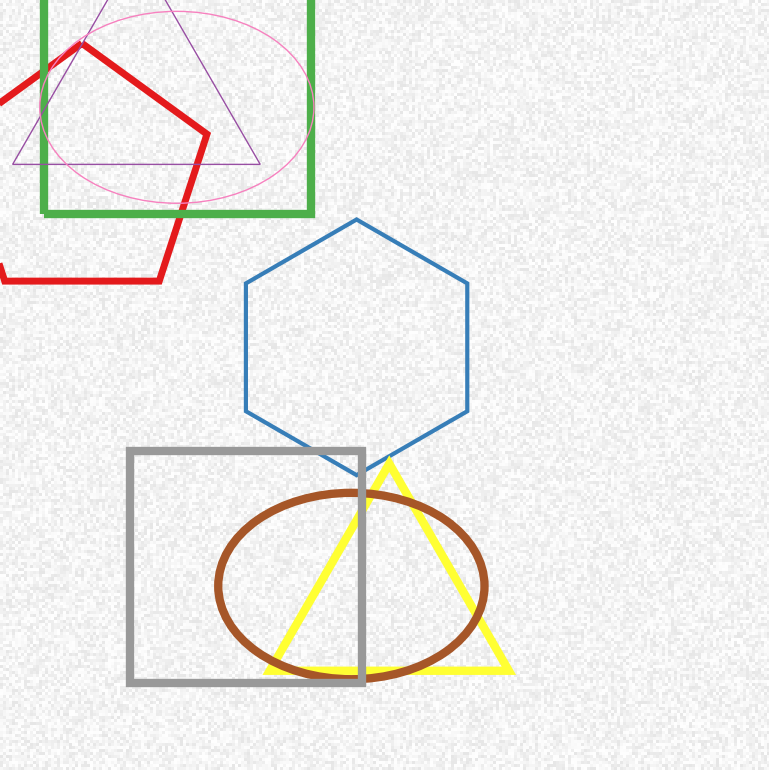[{"shape": "pentagon", "thickness": 2.5, "radius": 0.85, "center": [0.106, 0.773]}, {"shape": "hexagon", "thickness": 1.5, "radius": 0.83, "center": [0.463, 0.549]}, {"shape": "square", "thickness": 3, "radius": 0.87, "center": [0.23, 0.896]}, {"shape": "triangle", "thickness": 0.5, "radius": 0.93, "center": [0.177, 0.879]}, {"shape": "triangle", "thickness": 3, "radius": 0.9, "center": [0.506, 0.219]}, {"shape": "oval", "thickness": 3, "radius": 0.86, "center": [0.456, 0.239]}, {"shape": "oval", "thickness": 0.5, "radius": 0.89, "center": [0.23, 0.861]}, {"shape": "square", "thickness": 3, "radius": 0.75, "center": [0.319, 0.264]}]